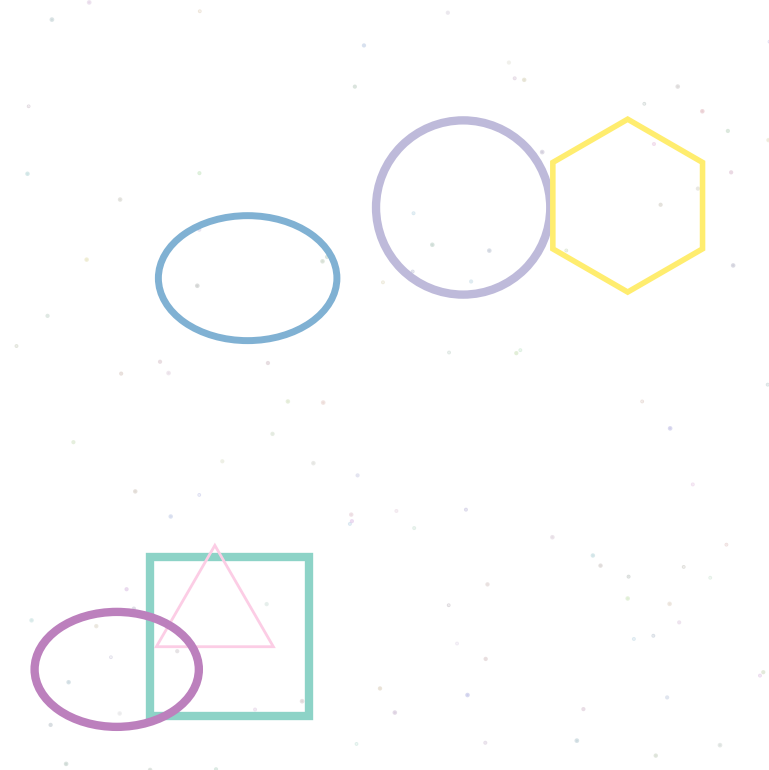[{"shape": "square", "thickness": 3, "radius": 0.51, "center": [0.298, 0.174]}, {"shape": "circle", "thickness": 3, "radius": 0.57, "center": [0.601, 0.731]}, {"shape": "oval", "thickness": 2.5, "radius": 0.58, "center": [0.322, 0.639]}, {"shape": "triangle", "thickness": 1, "radius": 0.44, "center": [0.279, 0.204]}, {"shape": "oval", "thickness": 3, "radius": 0.53, "center": [0.152, 0.131]}, {"shape": "hexagon", "thickness": 2, "radius": 0.56, "center": [0.815, 0.733]}]